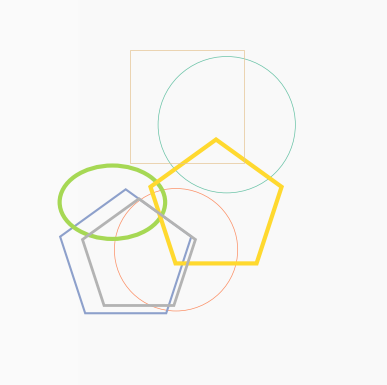[{"shape": "circle", "thickness": 0.5, "radius": 0.89, "center": [0.585, 0.676]}, {"shape": "circle", "thickness": 0.5, "radius": 0.8, "center": [0.454, 0.351]}, {"shape": "pentagon", "thickness": 1.5, "radius": 0.89, "center": [0.324, 0.33]}, {"shape": "oval", "thickness": 3, "radius": 0.68, "center": [0.29, 0.475]}, {"shape": "pentagon", "thickness": 3, "radius": 0.89, "center": [0.558, 0.46]}, {"shape": "square", "thickness": 0.5, "radius": 0.74, "center": [0.483, 0.723]}, {"shape": "pentagon", "thickness": 2, "radius": 0.77, "center": [0.359, 0.331]}]